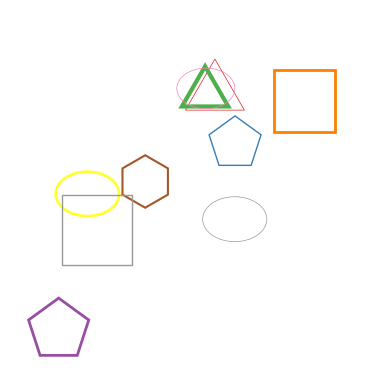[{"shape": "triangle", "thickness": 0.5, "radius": 0.44, "center": [0.558, 0.758]}, {"shape": "pentagon", "thickness": 1, "radius": 0.35, "center": [0.611, 0.628]}, {"shape": "triangle", "thickness": 3, "radius": 0.35, "center": [0.533, 0.758]}, {"shape": "pentagon", "thickness": 2, "radius": 0.41, "center": [0.152, 0.143]}, {"shape": "square", "thickness": 2, "radius": 0.4, "center": [0.791, 0.738]}, {"shape": "oval", "thickness": 2, "radius": 0.41, "center": [0.227, 0.496]}, {"shape": "hexagon", "thickness": 1.5, "radius": 0.34, "center": [0.377, 0.529]}, {"shape": "oval", "thickness": 0.5, "radius": 0.38, "center": [0.535, 0.77]}, {"shape": "square", "thickness": 1, "radius": 0.45, "center": [0.253, 0.402]}, {"shape": "oval", "thickness": 0.5, "radius": 0.42, "center": [0.61, 0.431]}]